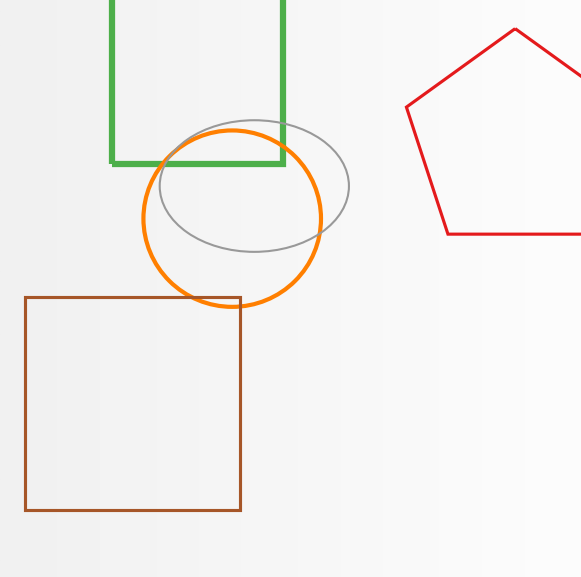[{"shape": "pentagon", "thickness": 1.5, "radius": 0.98, "center": [0.886, 0.753]}, {"shape": "square", "thickness": 3, "radius": 0.73, "center": [0.339, 0.862]}, {"shape": "circle", "thickness": 2, "radius": 0.76, "center": [0.4, 0.621]}, {"shape": "square", "thickness": 1.5, "radius": 0.92, "center": [0.228, 0.3]}, {"shape": "oval", "thickness": 1, "radius": 0.81, "center": [0.438, 0.677]}]